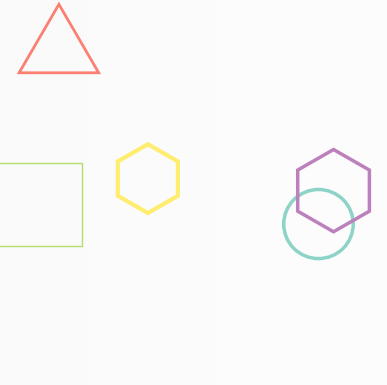[{"shape": "circle", "thickness": 2.5, "radius": 0.45, "center": [0.822, 0.418]}, {"shape": "triangle", "thickness": 2, "radius": 0.59, "center": [0.152, 0.87]}, {"shape": "square", "thickness": 1, "radius": 0.54, "center": [0.104, 0.47]}, {"shape": "hexagon", "thickness": 2.5, "radius": 0.53, "center": [0.861, 0.505]}, {"shape": "hexagon", "thickness": 3, "radius": 0.45, "center": [0.382, 0.536]}]